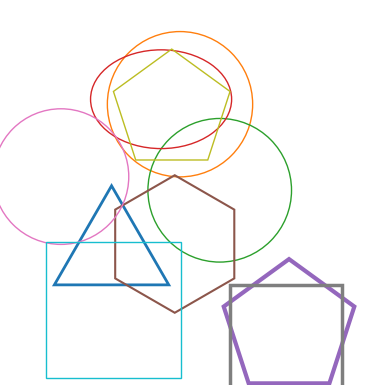[{"shape": "triangle", "thickness": 2, "radius": 0.86, "center": [0.29, 0.346]}, {"shape": "circle", "thickness": 1, "radius": 0.94, "center": [0.468, 0.729]}, {"shape": "circle", "thickness": 1, "radius": 0.93, "center": [0.571, 0.506]}, {"shape": "oval", "thickness": 1, "radius": 0.92, "center": [0.418, 0.742]}, {"shape": "pentagon", "thickness": 3, "radius": 0.89, "center": [0.751, 0.149]}, {"shape": "hexagon", "thickness": 1.5, "radius": 0.89, "center": [0.454, 0.366]}, {"shape": "circle", "thickness": 1, "radius": 0.88, "center": [0.158, 0.541]}, {"shape": "square", "thickness": 2.5, "radius": 0.73, "center": [0.743, 0.114]}, {"shape": "pentagon", "thickness": 1, "radius": 0.8, "center": [0.446, 0.713]}, {"shape": "square", "thickness": 1, "radius": 0.88, "center": [0.295, 0.194]}]